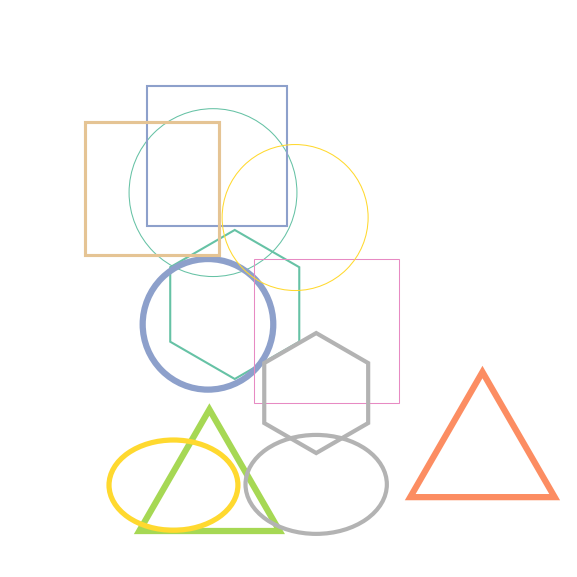[{"shape": "hexagon", "thickness": 1, "radius": 0.65, "center": [0.406, 0.472]}, {"shape": "circle", "thickness": 0.5, "radius": 0.73, "center": [0.369, 0.666]}, {"shape": "triangle", "thickness": 3, "radius": 0.72, "center": [0.835, 0.21]}, {"shape": "circle", "thickness": 3, "radius": 0.57, "center": [0.36, 0.438]}, {"shape": "square", "thickness": 1, "radius": 0.61, "center": [0.376, 0.729]}, {"shape": "square", "thickness": 0.5, "radius": 0.62, "center": [0.565, 0.425]}, {"shape": "triangle", "thickness": 3, "radius": 0.7, "center": [0.363, 0.15]}, {"shape": "oval", "thickness": 2.5, "radius": 0.56, "center": [0.3, 0.159]}, {"shape": "circle", "thickness": 0.5, "radius": 0.63, "center": [0.511, 0.622]}, {"shape": "square", "thickness": 1.5, "radius": 0.58, "center": [0.263, 0.673]}, {"shape": "oval", "thickness": 2, "radius": 0.61, "center": [0.547, 0.16]}, {"shape": "hexagon", "thickness": 2, "radius": 0.52, "center": [0.548, 0.319]}]